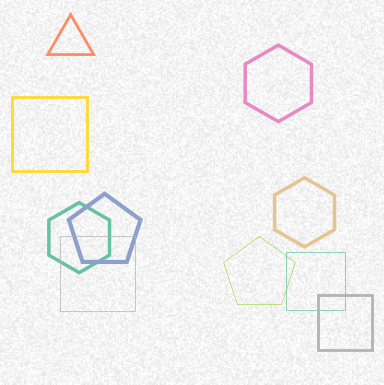[{"shape": "hexagon", "thickness": 2.5, "radius": 0.45, "center": [0.206, 0.383]}, {"shape": "square", "thickness": 0.5, "radius": 0.38, "center": [0.82, 0.27]}, {"shape": "triangle", "thickness": 2, "radius": 0.35, "center": [0.184, 0.893]}, {"shape": "pentagon", "thickness": 3, "radius": 0.49, "center": [0.272, 0.399]}, {"shape": "hexagon", "thickness": 2.5, "radius": 0.5, "center": [0.723, 0.783]}, {"shape": "pentagon", "thickness": 0.5, "radius": 0.49, "center": [0.674, 0.288]}, {"shape": "square", "thickness": 2, "radius": 0.48, "center": [0.129, 0.652]}, {"shape": "hexagon", "thickness": 2.5, "radius": 0.45, "center": [0.791, 0.448]}, {"shape": "square", "thickness": 0.5, "radius": 0.48, "center": [0.253, 0.289]}, {"shape": "square", "thickness": 2, "radius": 0.36, "center": [0.896, 0.163]}]